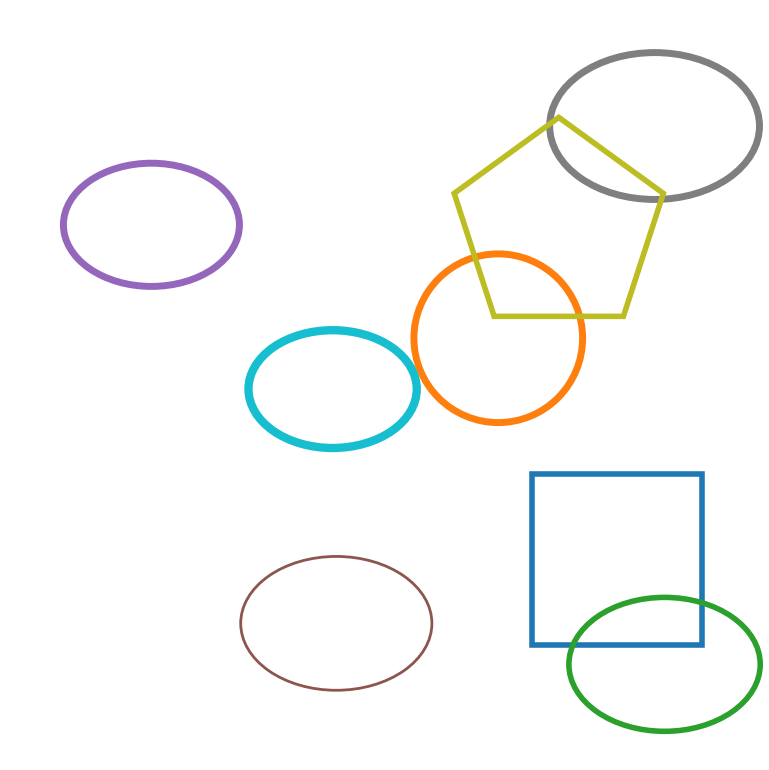[{"shape": "square", "thickness": 2, "radius": 0.55, "center": [0.801, 0.273]}, {"shape": "circle", "thickness": 2.5, "radius": 0.55, "center": [0.647, 0.561]}, {"shape": "oval", "thickness": 2, "radius": 0.62, "center": [0.863, 0.137]}, {"shape": "oval", "thickness": 2.5, "radius": 0.57, "center": [0.197, 0.708]}, {"shape": "oval", "thickness": 1, "radius": 0.62, "center": [0.437, 0.19]}, {"shape": "oval", "thickness": 2.5, "radius": 0.68, "center": [0.85, 0.836]}, {"shape": "pentagon", "thickness": 2, "radius": 0.71, "center": [0.726, 0.705]}, {"shape": "oval", "thickness": 3, "radius": 0.55, "center": [0.432, 0.495]}]